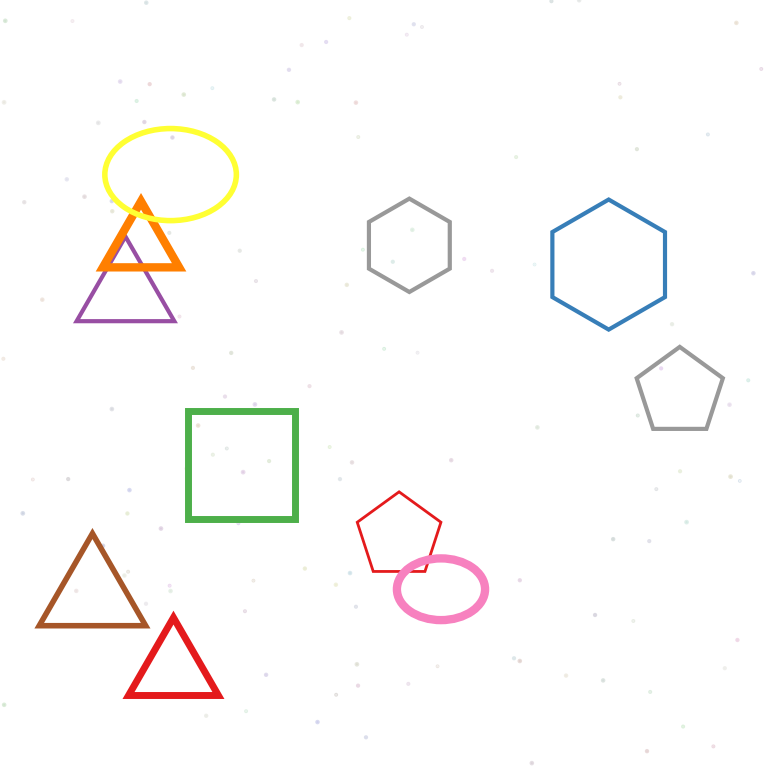[{"shape": "triangle", "thickness": 2.5, "radius": 0.34, "center": [0.225, 0.13]}, {"shape": "pentagon", "thickness": 1, "radius": 0.29, "center": [0.518, 0.304]}, {"shape": "hexagon", "thickness": 1.5, "radius": 0.42, "center": [0.791, 0.656]}, {"shape": "square", "thickness": 2.5, "radius": 0.35, "center": [0.313, 0.396]}, {"shape": "triangle", "thickness": 1.5, "radius": 0.37, "center": [0.163, 0.62]}, {"shape": "triangle", "thickness": 3, "radius": 0.29, "center": [0.183, 0.681]}, {"shape": "oval", "thickness": 2, "radius": 0.43, "center": [0.222, 0.773]}, {"shape": "triangle", "thickness": 2, "radius": 0.4, "center": [0.12, 0.227]}, {"shape": "oval", "thickness": 3, "radius": 0.29, "center": [0.573, 0.235]}, {"shape": "pentagon", "thickness": 1.5, "radius": 0.29, "center": [0.883, 0.491]}, {"shape": "hexagon", "thickness": 1.5, "radius": 0.3, "center": [0.532, 0.681]}]